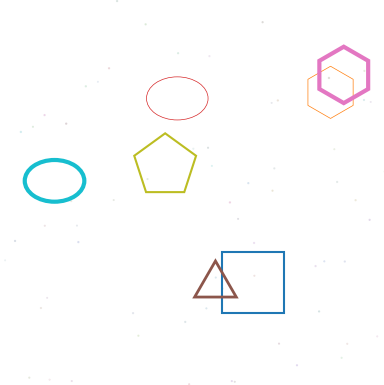[{"shape": "square", "thickness": 1.5, "radius": 0.4, "center": [0.657, 0.266]}, {"shape": "hexagon", "thickness": 0.5, "radius": 0.34, "center": [0.859, 0.76]}, {"shape": "oval", "thickness": 0.5, "radius": 0.4, "center": [0.46, 0.744]}, {"shape": "triangle", "thickness": 2, "radius": 0.31, "center": [0.56, 0.26]}, {"shape": "hexagon", "thickness": 3, "radius": 0.37, "center": [0.893, 0.805]}, {"shape": "pentagon", "thickness": 1.5, "radius": 0.42, "center": [0.429, 0.569]}, {"shape": "oval", "thickness": 3, "radius": 0.39, "center": [0.142, 0.53]}]